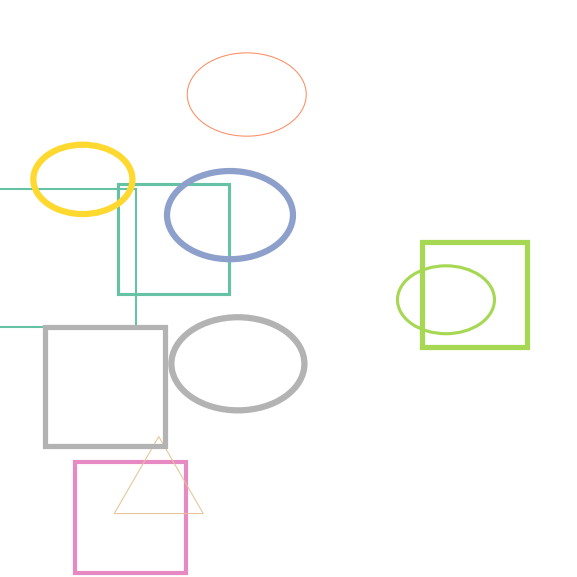[{"shape": "square", "thickness": 1.5, "radius": 0.48, "center": [0.3, 0.585]}, {"shape": "square", "thickness": 1, "radius": 0.6, "center": [0.116, 0.553]}, {"shape": "oval", "thickness": 0.5, "radius": 0.52, "center": [0.427, 0.835]}, {"shape": "oval", "thickness": 3, "radius": 0.55, "center": [0.398, 0.627]}, {"shape": "square", "thickness": 2, "radius": 0.48, "center": [0.225, 0.103]}, {"shape": "oval", "thickness": 1.5, "radius": 0.42, "center": [0.772, 0.48]}, {"shape": "square", "thickness": 2.5, "radius": 0.45, "center": [0.822, 0.489]}, {"shape": "oval", "thickness": 3, "radius": 0.43, "center": [0.144, 0.689]}, {"shape": "triangle", "thickness": 0.5, "radius": 0.44, "center": [0.275, 0.154]}, {"shape": "oval", "thickness": 3, "radius": 0.58, "center": [0.412, 0.369]}, {"shape": "square", "thickness": 2.5, "radius": 0.52, "center": [0.181, 0.33]}]